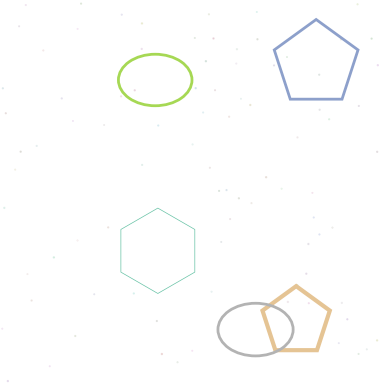[{"shape": "hexagon", "thickness": 0.5, "radius": 0.55, "center": [0.41, 0.349]}, {"shape": "pentagon", "thickness": 2, "radius": 0.57, "center": [0.821, 0.835]}, {"shape": "oval", "thickness": 2, "radius": 0.48, "center": [0.403, 0.792]}, {"shape": "pentagon", "thickness": 3, "radius": 0.46, "center": [0.769, 0.165]}, {"shape": "oval", "thickness": 2, "radius": 0.49, "center": [0.664, 0.144]}]